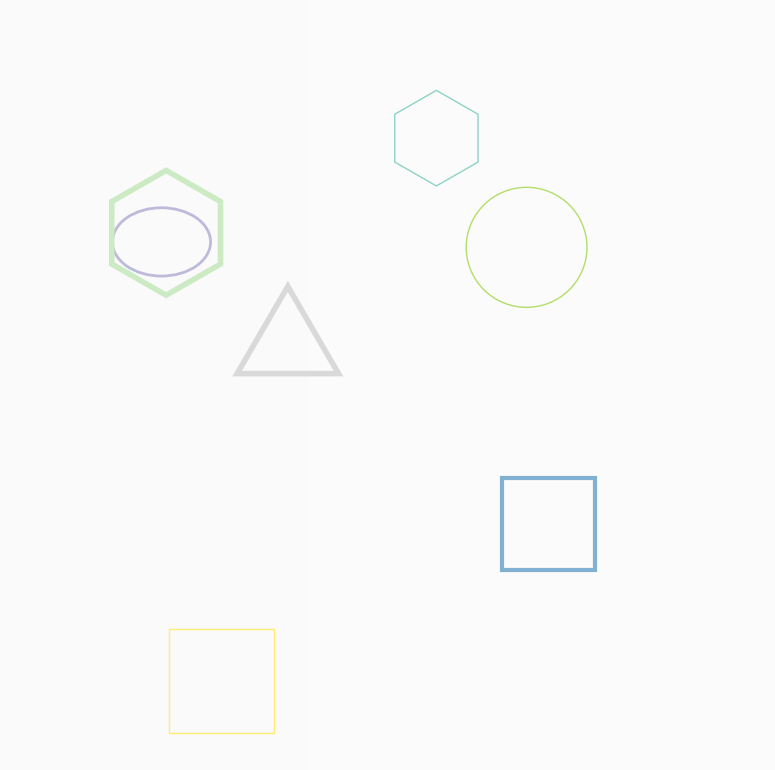[{"shape": "hexagon", "thickness": 0.5, "radius": 0.31, "center": [0.563, 0.821]}, {"shape": "oval", "thickness": 1, "radius": 0.32, "center": [0.208, 0.686]}, {"shape": "square", "thickness": 1.5, "radius": 0.3, "center": [0.707, 0.32]}, {"shape": "circle", "thickness": 0.5, "radius": 0.39, "center": [0.679, 0.679]}, {"shape": "triangle", "thickness": 2, "radius": 0.38, "center": [0.371, 0.553]}, {"shape": "hexagon", "thickness": 2, "radius": 0.41, "center": [0.214, 0.698]}, {"shape": "square", "thickness": 0.5, "radius": 0.34, "center": [0.286, 0.116]}]